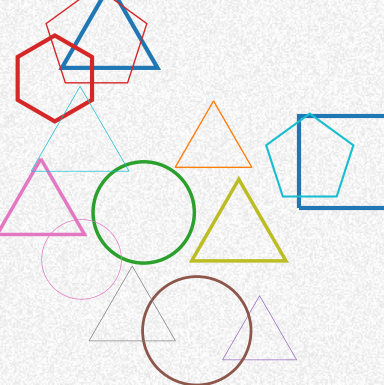[{"shape": "square", "thickness": 3, "radius": 0.6, "center": [0.895, 0.579]}, {"shape": "triangle", "thickness": 3, "radius": 0.72, "center": [0.285, 0.895]}, {"shape": "triangle", "thickness": 1, "radius": 0.57, "center": [0.555, 0.623]}, {"shape": "circle", "thickness": 2.5, "radius": 0.66, "center": [0.373, 0.448]}, {"shape": "pentagon", "thickness": 1, "radius": 0.69, "center": [0.251, 0.896]}, {"shape": "hexagon", "thickness": 3, "radius": 0.56, "center": [0.142, 0.796]}, {"shape": "triangle", "thickness": 0.5, "radius": 0.56, "center": [0.674, 0.121]}, {"shape": "circle", "thickness": 2, "radius": 0.7, "center": [0.511, 0.141]}, {"shape": "triangle", "thickness": 2.5, "radius": 0.66, "center": [0.106, 0.456]}, {"shape": "circle", "thickness": 0.5, "radius": 0.52, "center": [0.212, 0.326]}, {"shape": "triangle", "thickness": 0.5, "radius": 0.65, "center": [0.343, 0.179]}, {"shape": "triangle", "thickness": 2.5, "radius": 0.71, "center": [0.62, 0.393]}, {"shape": "pentagon", "thickness": 1.5, "radius": 0.6, "center": [0.805, 0.586]}, {"shape": "triangle", "thickness": 0.5, "radius": 0.73, "center": [0.208, 0.629]}]